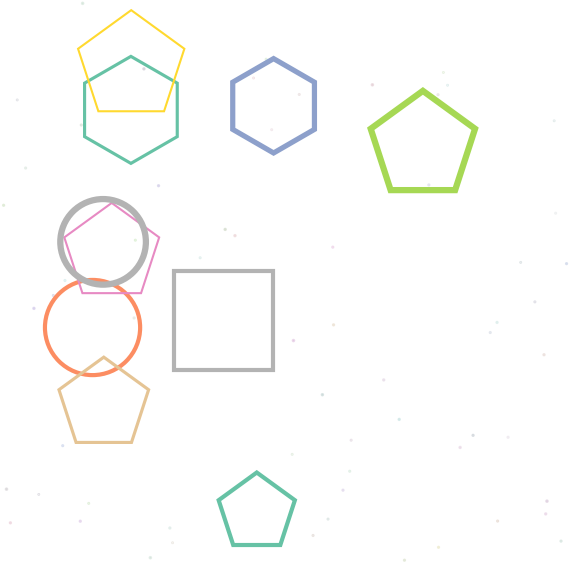[{"shape": "hexagon", "thickness": 1.5, "radius": 0.46, "center": [0.227, 0.809]}, {"shape": "pentagon", "thickness": 2, "radius": 0.35, "center": [0.445, 0.112]}, {"shape": "circle", "thickness": 2, "radius": 0.41, "center": [0.16, 0.432]}, {"shape": "hexagon", "thickness": 2.5, "radius": 0.41, "center": [0.474, 0.816]}, {"shape": "pentagon", "thickness": 1, "radius": 0.43, "center": [0.193, 0.561]}, {"shape": "pentagon", "thickness": 3, "radius": 0.47, "center": [0.732, 0.747]}, {"shape": "pentagon", "thickness": 1, "radius": 0.48, "center": [0.227, 0.885]}, {"shape": "pentagon", "thickness": 1.5, "radius": 0.41, "center": [0.18, 0.299]}, {"shape": "square", "thickness": 2, "radius": 0.43, "center": [0.387, 0.444]}, {"shape": "circle", "thickness": 3, "radius": 0.37, "center": [0.179, 0.58]}]